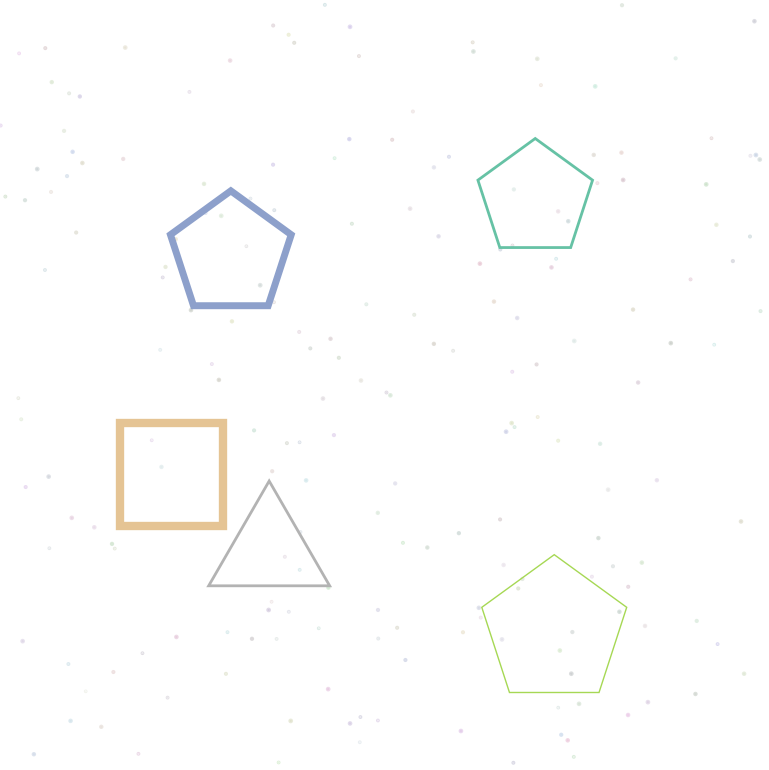[{"shape": "pentagon", "thickness": 1, "radius": 0.39, "center": [0.695, 0.742]}, {"shape": "pentagon", "thickness": 2.5, "radius": 0.41, "center": [0.3, 0.67]}, {"shape": "pentagon", "thickness": 0.5, "radius": 0.49, "center": [0.72, 0.181]}, {"shape": "square", "thickness": 3, "radius": 0.33, "center": [0.223, 0.384]}, {"shape": "triangle", "thickness": 1, "radius": 0.45, "center": [0.35, 0.285]}]